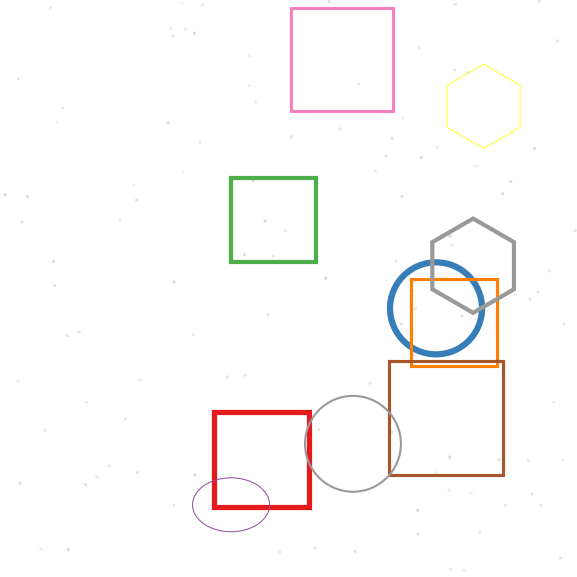[{"shape": "square", "thickness": 2.5, "radius": 0.41, "center": [0.453, 0.204]}, {"shape": "circle", "thickness": 3, "radius": 0.4, "center": [0.755, 0.465]}, {"shape": "square", "thickness": 2, "radius": 0.37, "center": [0.473, 0.618]}, {"shape": "oval", "thickness": 0.5, "radius": 0.33, "center": [0.4, 0.125]}, {"shape": "square", "thickness": 1.5, "radius": 0.37, "center": [0.786, 0.441]}, {"shape": "hexagon", "thickness": 0.5, "radius": 0.36, "center": [0.837, 0.815]}, {"shape": "square", "thickness": 1.5, "radius": 0.49, "center": [0.773, 0.275]}, {"shape": "square", "thickness": 1.5, "radius": 0.44, "center": [0.592, 0.896]}, {"shape": "circle", "thickness": 1, "radius": 0.41, "center": [0.611, 0.231]}, {"shape": "hexagon", "thickness": 2, "radius": 0.41, "center": [0.819, 0.539]}]